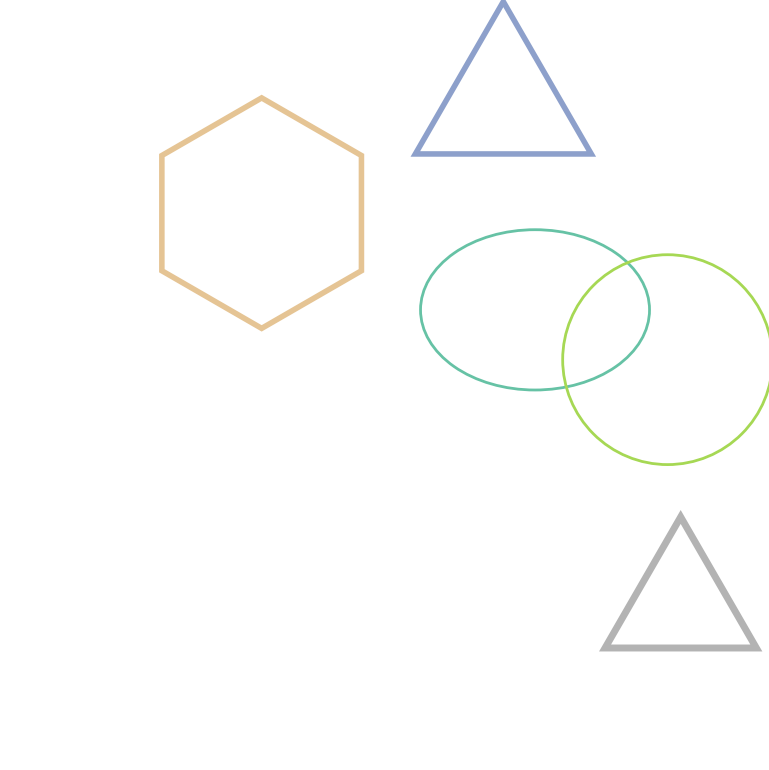[{"shape": "oval", "thickness": 1, "radius": 0.74, "center": [0.695, 0.598]}, {"shape": "triangle", "thickness": 2, "radius": 0.66, "center": [0.654, 0.866]}, {"shape": "circle", "thickness": 1, "radius": 0.68, "center": [0.867, 0.533]}, {"shape": "hexagon", "thickness": 2, "radius": 0.75, "center": [0.34, 0.723]}, {"shape": "triangle", "thickness": 2.5, "radius": 0.57, "center": [0.884, 0.215]}]